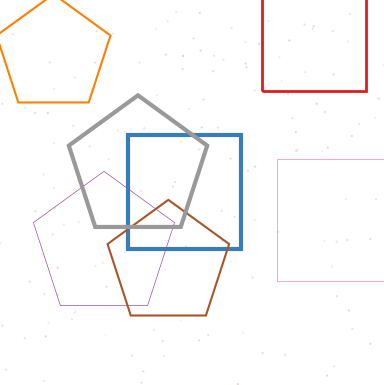[{"shape": "square", "thickness": 2, "radius": 0.67, "center": [0.817, 0.9]}, {"shape": "square", "thickness": 3, "radius": 0.73, "center": [0.48, 0.501]}, {"shape": "pentagon", "thickness": 0.5, "radius": 0.96, "center": [0.27, 0.362]}, {"shape": "pentagon", "thickness": 1.5, "radius": 0.78, "center": [0.139, 0.86]}, {"shape": "pentagon", "thickness": 1.5, "radius": 0.83, "center": [0.437, 0.315]}, {"shape": "square", "thickness": 0.5, "radius": 0.79, "center": [0.879, 0.429]}, {"shape": "pentagon", "thickness": 3, "radius": 0.94, "center": [0.358, 0.563]}]